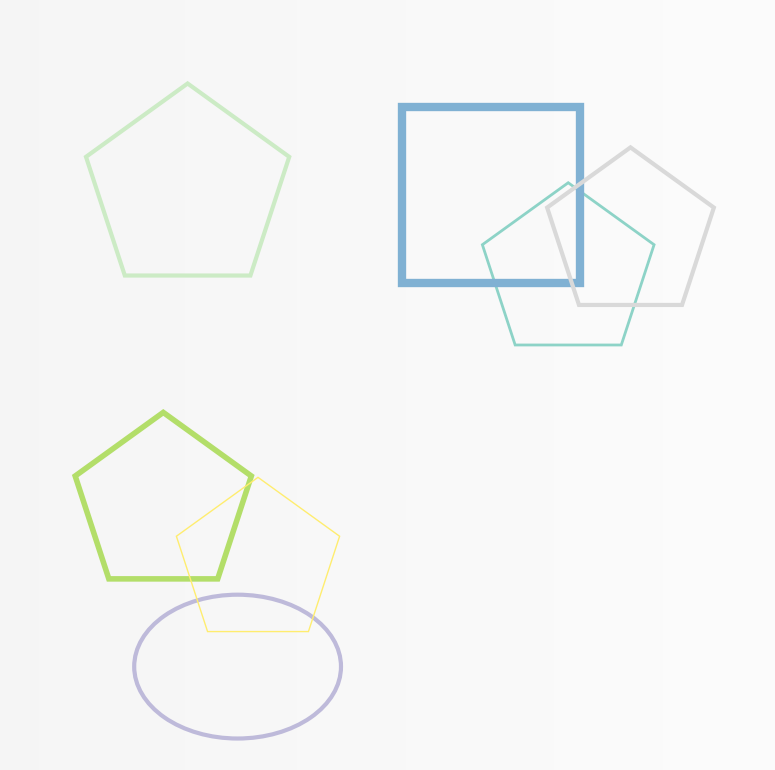[{"shape": "pentagon", "thickness": 1, "radius": 0.58, "center": [0.733, 0.646]}, {"shape": "oval", "thickness": 1.5, "radius": 0.67, "center": [0.307, 0.134]}, {"shape": "square", "thickness": 3, "radius": 0.57, "center": [0.634, 0.747]}, {"shape": "pentagon", "thickness": 2, "radius": 0.6, "center": [0.211, 0.345]}, {"shape": "pentagon", "thickness": 1.5, "radius": 0.57, "center": [0.814, 0.695]}, {"shape": "pentagon", "thickness": 1.5, "radius": 0.69, "center": [0.242, 0.754]}, {"shape": "pentagon", "thickness": 0.5, "radius": 0.55, "center": [0.333, 0.269]}]